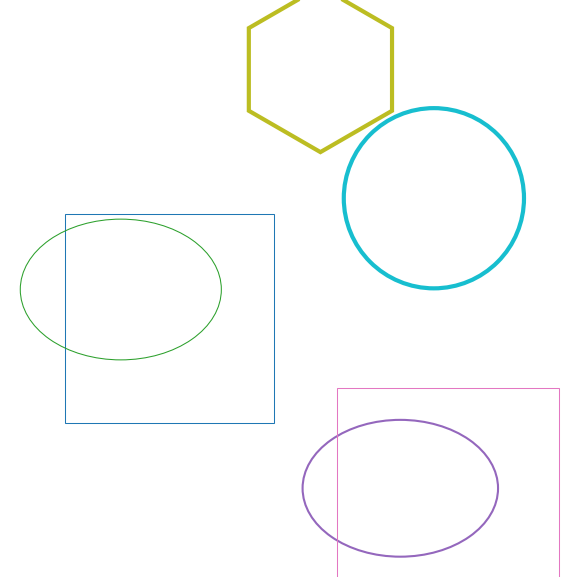[{"shape": "square", "thickness": 0.5, "radius": 0.91, "center": [0.294, 0.448]}, {"shape": "oval", "thickness": 0.5, "radius": 0.87, "center": [0.209, 0.498]}, {"shape": "oval", "thickness": 1, "radius": 0.85, "center": [0.693, 0.154]}, {"shape": "square", "thickness": 0.5, "radius": 0.96, "center": [0.776, 0.135]}, {"shape": "hexagon", "thickness": 2, "radius": 0.72, "center": [0.555, 0.879]}, {"shape": "circle", "thickness": 2, "radius": 0.78, "center": [0.751, 0.656]}]